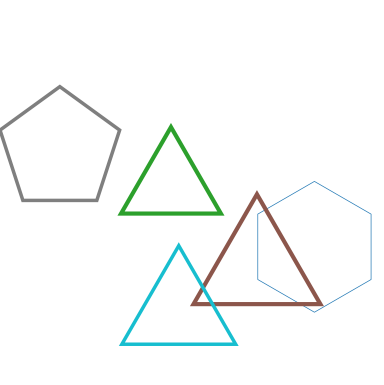[{"shape": "hexagon", "thickness": 0.5, "radius": 0.85, "center": [0.817, 0.359]}, {"shape": "triangle", "thickness": 3, "radius": 0.75, "center": [0.444, 0.52]}, {"shape": "triangle", "thickness": 3, "radius": 0.95, "center": [0.667, 0.305]}, {"shape": "pentagon", "thickness": 2.5, "radius": 0.82, "center": [0.155, 0.612]}, {"shape": "triangle", "thickness": 2.5, "radius": 0.85, "center": [0.464, 0.191]}]